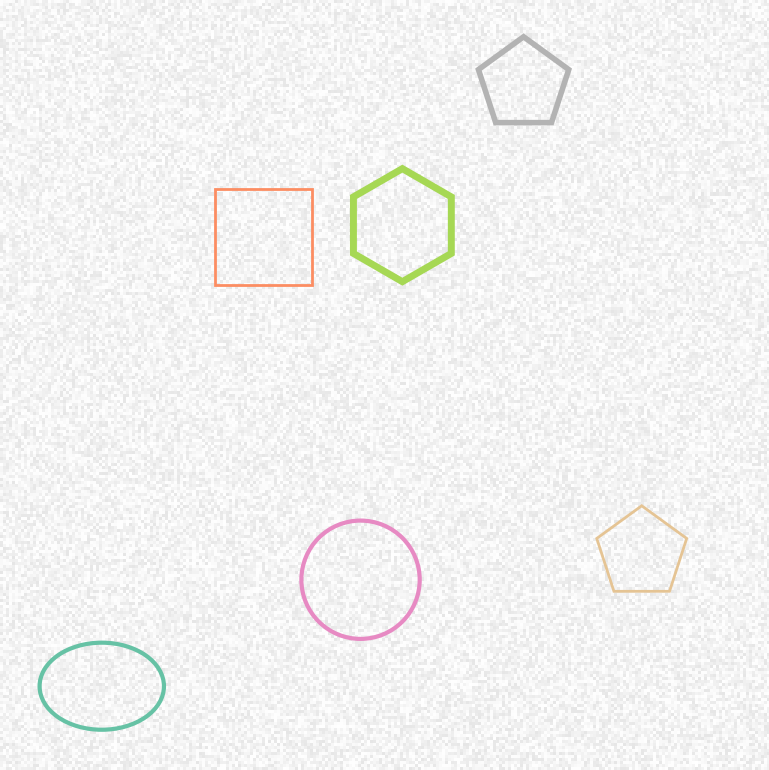[{"shape": "oval", "thickness": 1.5, "radius": 0.4, "center": [0.132, 0.109]}, {"shape": "square", "thickness": 1, "radius": 0.31, "center": [0.342, 0.693]}, {"shape": "circle", "thickness": 1.5, "radius": 0.38, "center": [0.468, 0.247]}, {"shape": "hexagon", "thickness": 2.5, "radius": 0.37, "center": [0.523, 0.708]}, {"shape": "pentagon", "thickness": 1, "radius": 0.31, "center": [0.833, 0.282]}, {"shape": "pentagon", "thickness": 2, "radius": 0.31, "center": [0.68, 0.891]}]